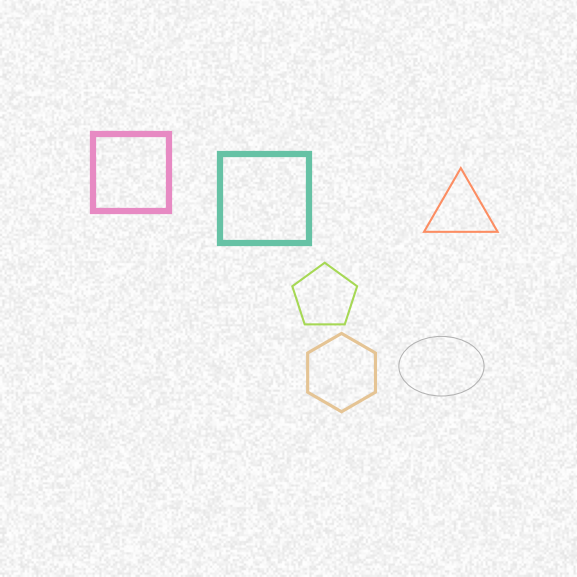[{"shape": "square", "thickness": 3, "radius": 0.39, "center": [0.458, 0.655]}, {"shape": "triangle", "thickness": 1, "radius": 0.37, "center": [0.798, 0.634]}, {"shape": "square", "thickness": 3, "radius": 0.33, "center": [0.227, 0.701]}, {"shape": "pentagon", "thickness": 1, "radius": 0.3, "center": [0.562, 0.485]}, {"shape": "hexagon", "thickness": 1.5, "radius": 0.34, "center": [0.591, 0.354]}, {"shape": "oval", "thickness": 0.5, "radius": 0.37, "center": [0.764, 0.365]}]